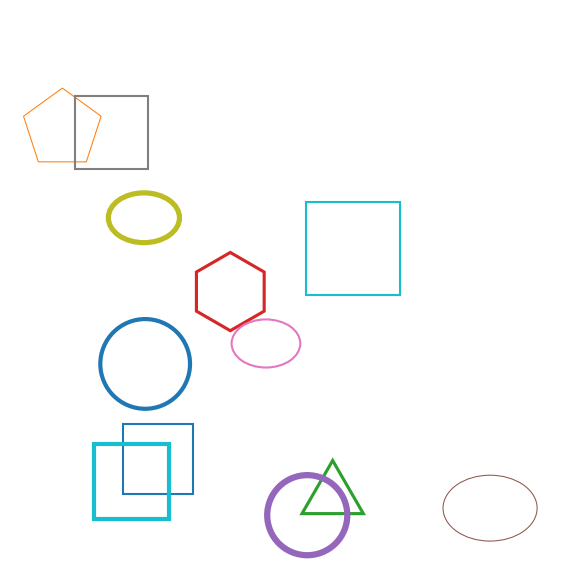[{"shape": "square", "thickness": 1, "radius": 0.3, "center": [0.273, 0.205]}, {"shape": "circle", "thickness": 2, "radius": 0.39, "center": [0.251, 0.369]}, {"shape": "pentagon", "thickness": 0.5, "radius": 0.35, "center": [0.108, 0.776]}, {"shape": "triangle", "thickness": 1.5, "radius": 0.31, "center": [0.576, 0.14]}, {"shape": "hexagon", "thickness": 1.5, "radius": 0.34, "center": [0.399, 0.494]}, {"shape": "circle", "thickness": 3, "radius": 0.35, "center": [0.532, 0.107]}, {"shape": "oval", "thickness": 0.5, "radius": 0.41, "center": [0.849, 0.119]}, {"shape": "oval", "thickness": 1, "radius": 0.3, "center": [0.46, 0.404]}, {"shape": "square", "thickness": 1, "radius": 0.32, "center": [0.193, 0.769]}, {"shape": "oval", "thickness": 2.5, "radius": 0.31, "center": [0.249, 0.622]}, {"shape": "square", "thickness": 1, "radius": 0.4, "center": [0.611, 0.569]}, {"shape": "square", "thickness": 2, "radius": 0.33, "center": [0.228, 0.165]}]